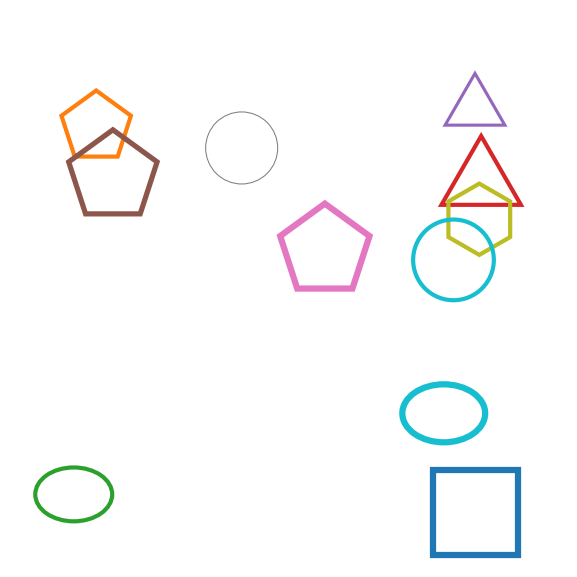[{"shape": "square", "thickness": 3, "radius": 0.37, "center": [0.824, 0.112]}, {"shape": "pentagon", "thickness": 2, "radius": 0.32, "center": [0.167, 0.779]}, {"shape": "oval", "thickness": 2, "radius": 0.33, "center": [0.128, 0.143]}, {"shape": "triangle", "thickness": 2, "radius": 0.4, "center": [0.833, 0.684]}, {"shape": "triangle", "thickness": 1.5, "radius": 0.3, "center": [0.822, 0.812]}, {"shape": "pentagon", "thickness": 2.5, "radius": 0.4, "center": [0.195, 0.694]}, {"shape": "pentagon", "thickness": 3, "radius": 0.41, "center": [0.562, 0.565]}, {"shape": "circle", "thickness": 0.5, "radius": 0.31, "center": [0.418, 0.743]}, {"shape": "hexagon", "thickness": 2, "radius": 0.31, "center": [0.83, 0.619]}, {"shape": "circle", "thickness": 2, "radius": 0.35, "center": [0.785, 0.549]}, {"shape": "oval", "thickness": 3, "radius": 0.36, "center": [0.768, 0.283]}]